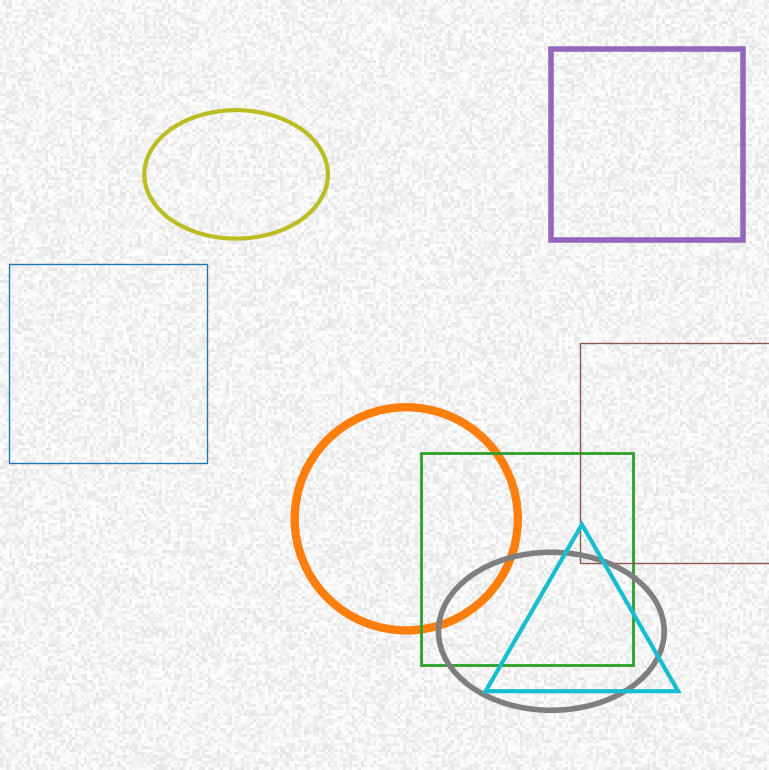[{"shape": "square", "thickness": 0.5, "radius": 0.64, "center": [0.14, 0.528]}, {"shape": "circle", "thickness": 3, "radius": 0.72, "center": [0.528, 0.326]}, {"shape": "square", "thickness": 1, "radius": 0.69, "center": [0.684, 0.274]}, {"shape": "square", "thickness": 2, "radius": 0.62, "center": [0.84, 0.812]}, {"shape": "square", "thickness": 0.5, "radius": 0.71, "center": [0.896, 0.411]}, {"shape": "oval", "thickness": 2, "radius": 0.73, "center": [0.716, 0.18]}, {"shape": "oval", "thickness": 1.5, "radius": 0.6, "center": [0.307, 0.774]}, {"shape": "triangle", "thickness": 1.5, "radius": 0.72, "center": [0.756, 0.174]}]